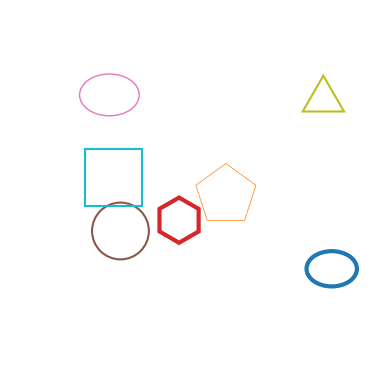[{"shape": "oval", "thickness": 3, "radius": 0.33, "center": [0.862, 0.302]}, {"shape": "pentagon", "thickness": 0.5, "radius": 0.41, "center": [0.587, 0.493]}, {"shape": "hexagon", "thickness": 3, "radius": 0.29, "center": [0.465, 0.428]}, {"shape": "circle", "thickness": 1.5, "radius": 0.37, "center": [0.313, 0.4]}, {"shape": "oval", "thickness": 1, "radius": 0.39, "center": [0.284, 0.753]}, {"shape": "triangle", "thickness": 1.5, "radius": 0.31, "center": [0.84, 0.741]}, {"shape": "square", "thickness": 1.5, "radius": 0.37, "center": [0.295, 0.54]}]